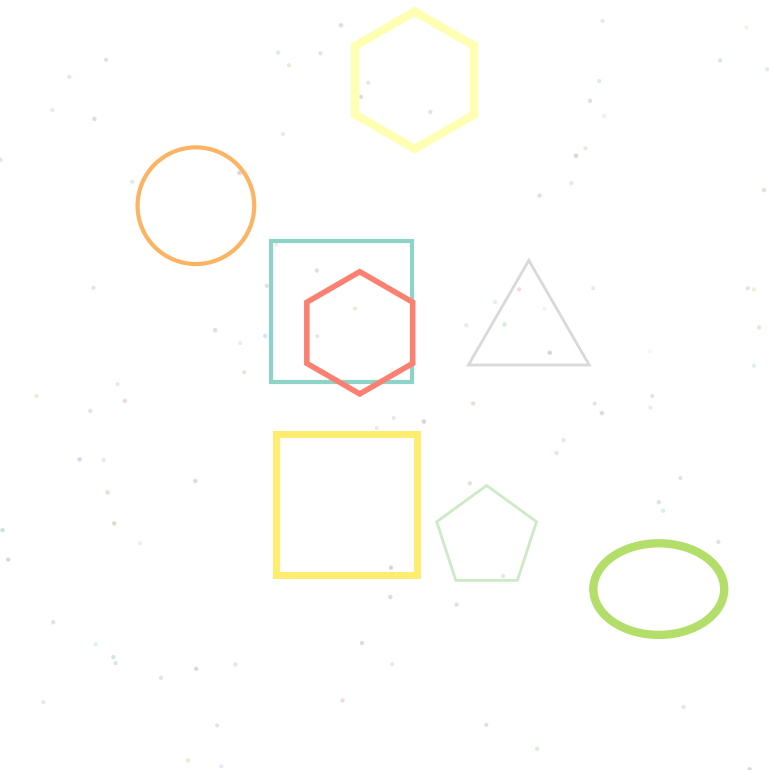[{"shape": "square", "thickness": 1.5, "radius": 0.46, "center": [0.443, 0.596]}, {"shape": "hexagon", "thickness": 3, "radius": 0.45, "center": [0.538, 0.896]}, {"shape": "hexagon", "thickness": 2, "radius": 0.4, "center": [0.467, 0.568]}, {"shape": "circle", "thickness": 1.5, "radius": 0.38, "center": [0.254, 0.733]}, {"shape": "oval", "thickness": 3, "radius": 0.42, "center": [0.856, 0.235]}, {"shape": "triangle", "thickness": 1, "radius": 0.45, "center": [0.687, 0.571]}, {"shape": "pentagon", "thickness": 1, "radius": 0.34, "center": [0.632, 0.301]}, {"shape": "square", "thickness": 2.5, "radius": 0.46, "center": [0.45, 0.345]}]